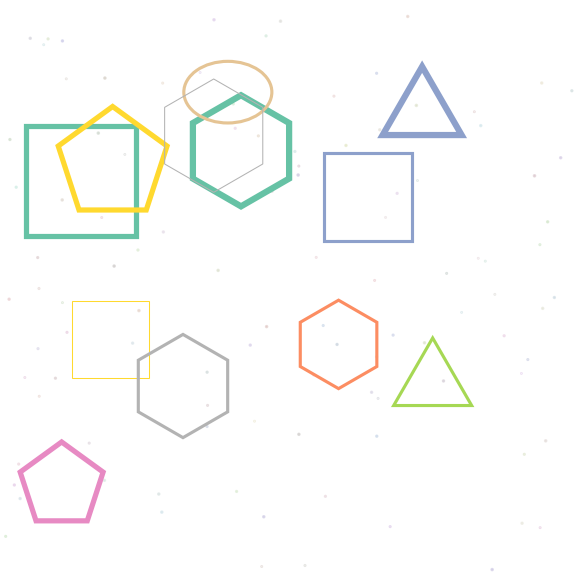[{"shape": "square", "thickness": 2.5, "radius": 0.48, "center": [0.141, 0.686]}, {"shape": "hexagon", "thickness": 3, "radius": 0.48, "center": [0.417, 0.738]}, {"shape": "hexagon", "thickness": 1.5, "radius": 0.38, "center": [0.586, 0.403]}, {"shape": "square", "thickness": 1.5, "radius": 0.38, "center": [0.638, 0.658]}, {"shape": "triangle", "thickness": 3, "radius": 0.39, "center": [0.731, 0.805]}, {"shape": "pentagon", "thickness": 2.5, "radius": 0.38, "center": [0.107, 0.158]}, {"shape": "triangle", "thickness": 1.5, "radius": 0.39, "center": [0.749, 0.336]}, {"shape": "pentagon", "thickness": 2.5, "radius": 0.5, "center": [0.195, 0.716]}, {"shape": "square", "thickness": 0.5, "radius": 0.33, "center": [0.192, 0.411]}, {"shape": "oval", "thickness": 1.5, "radius": 0.38, "center": [0.395, 0.84]}, {"shape": "hexagon", "thickness": 0.5, "radius": 0.49, "center": [0.37, 0.764]}, {"shape": "hexagon", "thickness": 1.5, "radius": 0.45, "center": [0.317, 0.331]}]